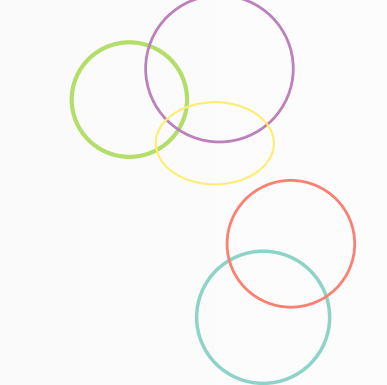[{"shape": "circle", "thickness": 2.5, "radius": 0.86, "center": [0.679, 0.176]}, {"shape": "circle", "thickness": 2, "radius": 0.82, "center": [0.751, 0.367]}, {"shape": "circle", "thickness": 3, "radius": 0.74, "center": [0.334, 0.741]}, {"shape": "circle", "thickness": 2, "radius": 0.95, "center": [0.566, 0.822]}, {"shape": "oval", "thickness": 1.5, "radius": 0.76, "center": [0.554, 0.628]}]